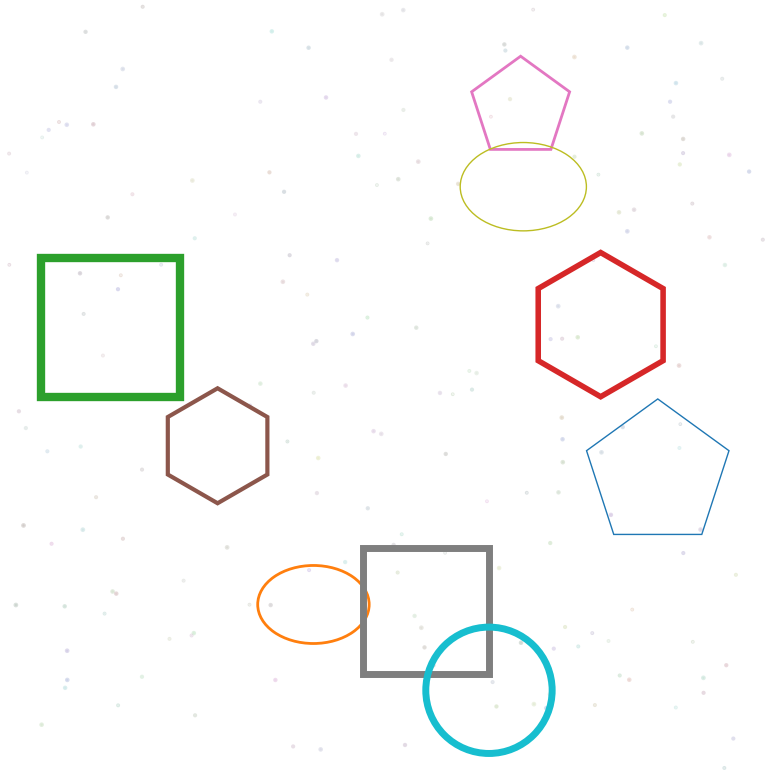[{"shape": "pentagon", "thickness": 0.5, "radius": 0.49, "center": [0.854, 0.385]}, {"shape": "oval", "thickness": 1, "radius": 0.36, "center": [0.407, 0.215]}, {"shape": "square", "thickness": 3, "radius": 0.45, "center": [0.144, 0.575]}, {"shape": "hexagon", "thickness": 2, "radius": 0.47, "center": [0.78, 0.578]}, {"shape": "hexagon", "thickness": 1.5, "radius": 0.37, "center": [0.283, 0.421]}, {"shape": "pentagon", "thickness": 1, "radius": 0.33, "center": [0.676, 0.86]}, {"shape": "square", "thickness": 2.5, "radius": 0.41, "center": [0.553, 0.206]}, {"shape": "oval", "thickness": 0.5, "radius": 0.41, "center": [0.68, 0.758]}, {"shape": "circle", "thickness": 2.5, "radius": 0.41, "center": [0.635, 0.104]}]